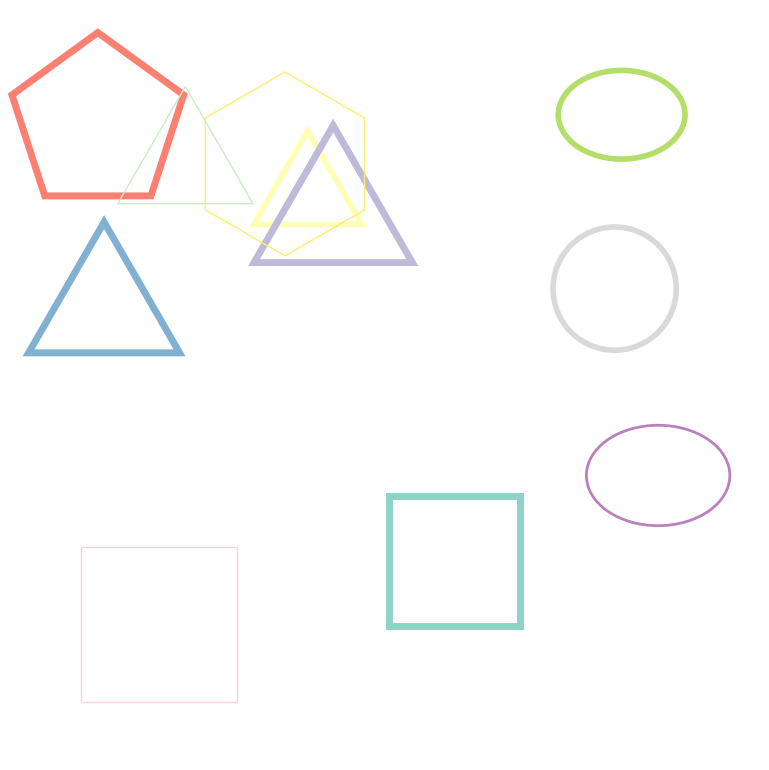[{"shape": "square", "thickness": 2.5, "radius": 0.42, "center": [0.59, 0.272]}, {"shape": "triangle", "thickness": 2, "radius": 0.4, "center": [0.4, 0.749]}, {"shape": "triangle", "thickness": 2.5, "radius": 0.59, "center": [0.433, 0.718]}, {"shape": "pentagon", "thickness": 2.5, "radius": 0.59, "center": [0.127, 0.84]}, {"shape": "triangle", "thickness": 2.5, "radius": 0.57, "center": [0.135, 0.598]}, {"shape": "oval", "thickness": 2, "radius": 0.41, "center": [0.807, 0.851]}, {"shape": "square", "thickness": 0.5, "radius": 0.5, "center": [0.207, 0.189]}, {"shape": "circle", "thickness": 2, "radius": 0.4, "center": [0.798, 0.625]}, {"shape": "oval", "thickness": 1, "radius": 0.47, "center": [0.855, 0.382]}, {"shape": "triangle", "thickness": 0.5, "radius": 0.51, "center": [0.241, 0.786]}, {"shape": "hexagon", "thickness": 0.5, "radius": 0.6, "center": [0.37, 0.787]}]